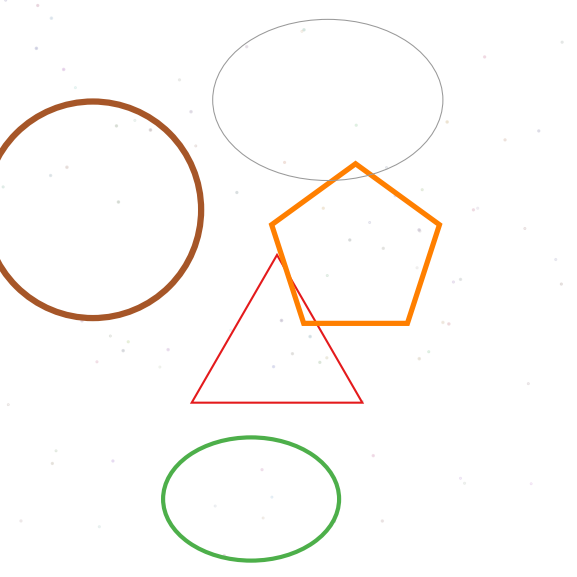[{"shape": "triangle", "thickness": 1, "radius": 0.85, "center": [0.48, 0.387]}, {"shape": "oval", "thickness": 2, "radius": 0.76, "center": [0.435, 0.135]}, {"shape": "pentagon", "thickness": 2.5, "radius": 0.76, "center": [0.616, 0.563]}, {"shape": "circle", "thickness": 3, "radius": 0.94, "center": [0.161, 0.636]}, {"shape": "oval", "thickness": 0.5, "radius": 1.0, "center": [0.568, 0.826]}]